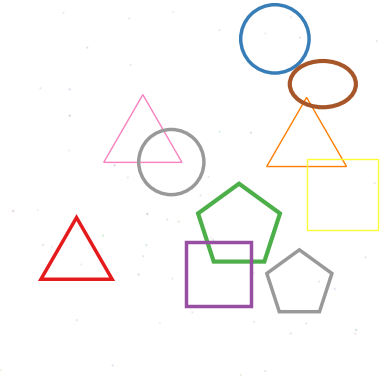[{"shape": "triangle", "thickness": 2.5, "radius": 0.53, "center": [0.199, 0.328]}, {"shape": "circle", "thickness": 2.5, "radius": 0.44, "center": [0.714, 0.899]}, {"shape": "pentagon", "thickness": 3, "radius": 0.56, "center": [0.621, 0.411]}, {"shape": "square", "thickness": 2.5, "radius": 0.42, "center": [0.567, 0.289]}, {"shape": "triangle", "thickness": 1, "radius": 0.6, "center": [0.796, 0.627]}, {"shape": "square", "thickness": 1, "radius": 0.46, "center": [0.89, 0.496]}, {"shape": "oval", "thickness": 3, "radius": 0.43, "center": [0.839, 0.781]}, {"shape": "triangle", "thickness": 1, "radius": 0.59, "center": [0.371, 0.637]}, {"shape": "circle", "thickness": 2.5, "radius": 0.42, "center": [0.445, 0.579]}, {"shape": "pentagon", "thickness": 2.5, "radius": 0.44, "center": [0.778, 0.262]}]